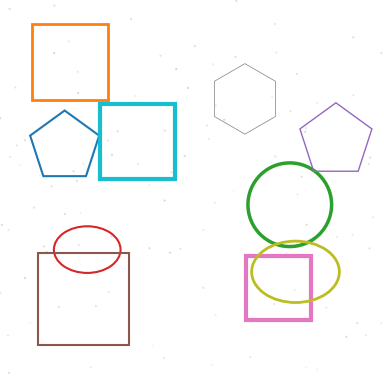[{"shape": "pentagon", "thickness": 1.5, "radius": 0.47, "center": [0.168, 0.619]}, {"shape": "square", "thickness": 2, "radius": 0.49, "center": [0.182, 0.838]}, {"shape": "circle", "thickness": 2.5, "radius": 0.54, "center": [0.753, 0.468]}, {"shape": "oval", "thickness": 1.5, "radius": 0.43, "center": [0.227, 0.352]}, {"shape": "pentagon", "thickness": 1, "radius": 0.49, "center": [0.872, 0.635]}, {"shape": "square", "thickness": 1.5, "radius": 0.59, "center": [0.217, 0.223]}, {"shape": "square", "thickness": 3, "radius": 0.42, "center": [0.723, 0.252]}, {"shape": "hexagon", "thickness": 0.5, "radius": 0.46, "center": [0.636, 0.743]}, {"shape": "oval", "thickness": 2, "radius": 0.57, "center": [0.768, 0.294]}, {"shape": "square", "thickness": 3, "radius": 0.49, "center": [0.357, 0.632]}]